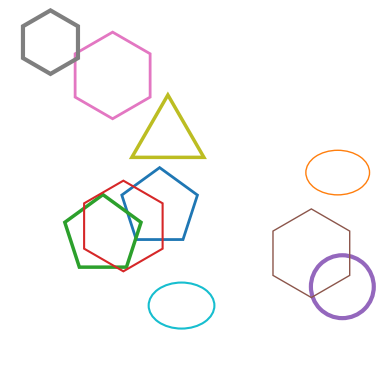[{"shape": "pentagon", "thickness": 2, "radius": 0.52, "center": [0.415, 0.461]}, {"shape": "oval", "thickness": 1, "radius": 0.41, "center": [0.877, 0.552]}, {"shape": "pentagon", "thickness": 2.5, "radius": 0.52, "center": [0.267, 0.39]}, {"shape": "hexagon", "thickness": 1.5, "radius": 0.59, "center": [0.32, 0.413]}, {"shape": "circle", "thickness": 3, "radius": 0.41, "center": [0.889, 0.255]}, {"shape": "hexagon", "thickness": 1, "radius": 0.58, "center": [0.809, 0.342]}, {"shape": "hexagon", "thickness": 2, "radius": 0.56, "center": [0.293, 0.804]}, {"shape": "hexagon", "thickness": 3, "radius": 0.41, "center": [0.131, 0.891]}, {"shape": "triangle", "thickness": 2.5, "radius": 0.54, "center": [0.436, 0.645]}, {"shape": "oval", "thickness": 1.5, "radius": 0.43, "center": [0.472, 0.206]}]